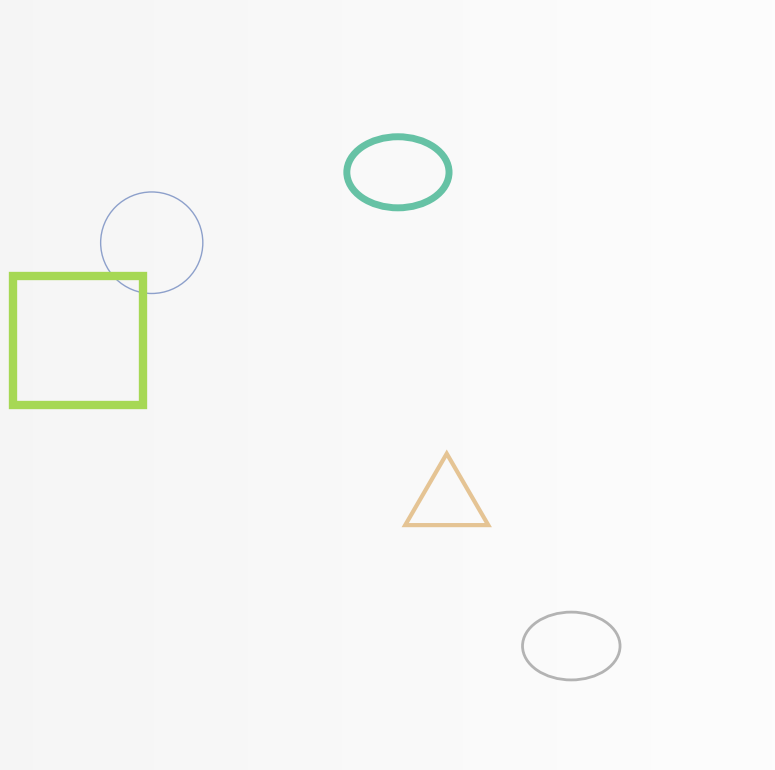[{"shape": "oval", "thickness": 2.5, "radius": 0.33, "center": [0.513, 0.776]}, {"shape": "circle", "thickness": 0.5, "radius": 0.33, "center": [0.196, 0.685]}, {"shape": "square", "thickness": 3, "radius": 0.42, "center": [0.1, 0.558]}, {"shape": "triangle", "thickness": 1.5, "radius": 0.31, "center": [0.576, 0.349]}, {"shape": "oval", "thickness": 1, "radius": 0.31, "center": [0.737, 0.161]}]